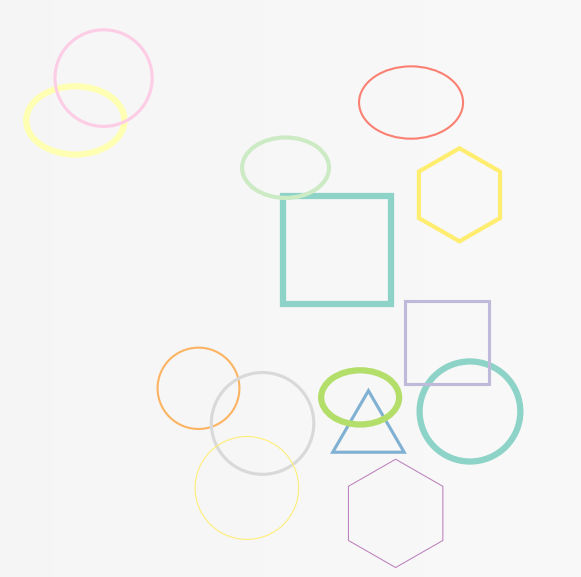[{"shape": "circle", "thickness": 3, "radius": 0.43, "center": [0.809, 0.287]}, {"shape": "square", "thickness": 3, "radius": 0.47, "center": [0.58, 0.566]}, {"shape": "oval", "thickness": 3, "radius": 0.42, "center": [0.13, 0.791]}, {"shape": "square", "thickness": 1.5, "radius": 0.36, "center": [0.769, 0.406]}, {"shape": "oval", "thickness": 1, "radius": 0.45, "center": [0.707, 0.822]}, {"shape": "triangle", "thickness": 1.5, "radius": 0.35, "center": [0.634, 0.252]}, {"shape": "circle", "thickness": 1, "radius": 0.35, "center": [0.341, 0.327]}, {"shape": "oval", "thickness": 3, "radius": 0.34, "center": [0.62, 0.311]}, {"shape": "circle", "thickness": 1.5, "radius": 0.42, "center": [0.178, 0.864]}, {"shape": "circle", "thickness": 1.5, "radius": 0.44, "center": [0.452, 0.266]}, {"shape": "hexagon", "thickness": 0.5, "radius": 0.47, "center": [0.681, 0.11]}, {"shape": "oval", "thickness": 2, "radius": 0.37, "center": [0.491, 0.709]}, {"shape": "hexagon", "thickness": 2, "radius": 0.4, "center": [0.79, 0.662]}, {"shape": "circle", "thickness": 0.5, "radius": 0.45, "center": [0.425, 0.154]}]